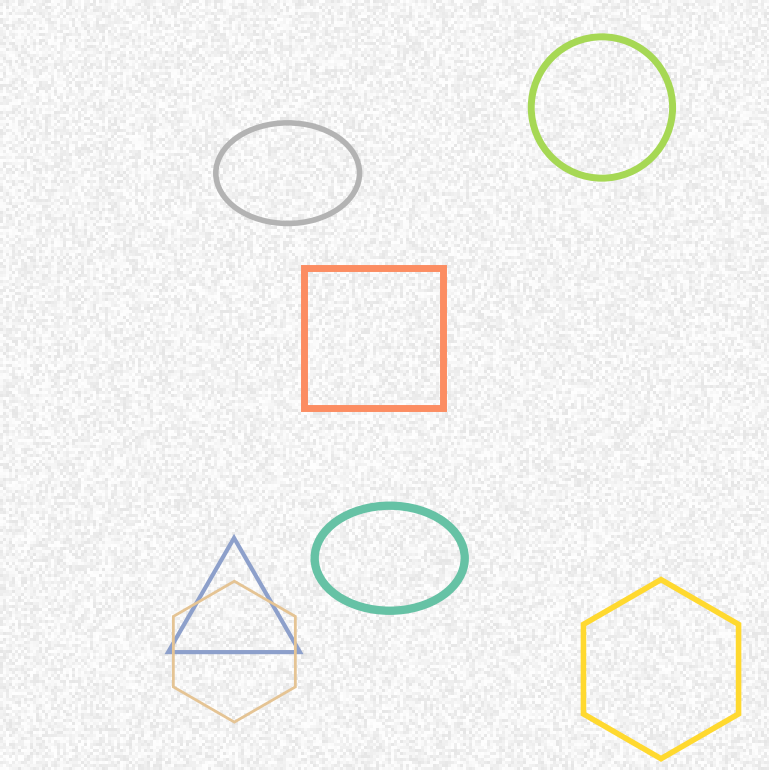[{"shape": "oval", "thickness": 3, "radius": 0.49, "center": [0.506, 0.275]}, {"shape": "square", "thickness": 2.5, "radius": 0.45, "center": [0.485, 0.561]}, {"shape": "triangle", "thickness": 1.5, "radius": 0.49, "center": [0.304, 0.203]}, {"shape": "circle", "thickness": 2.5, "radius": 0.46, "center": [0.782, 0.86]}, {"shape": "hexagon", "thickness": 2, "radius": 0.58, "center": [0.858, 0.131]}, {"shape": "hexagon", "thickness": 1, "radius": 0.46, "center": [0.304, 0.154]}, {"shape": "oval", "thickness": 2, "radius": 0.47, "center": [0.374, 0.775]}]